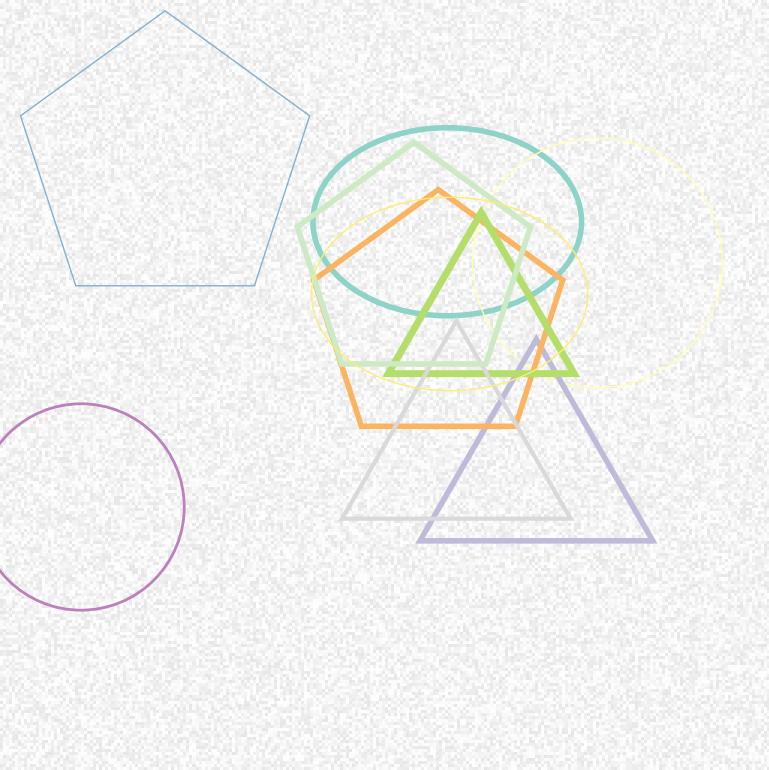[{"shape": "oval", "thickness": 2, "radius": 0.87, "center": [0.581, 0.712]}, {"shape": "circle", "thickness": 0.5, "radius": 0.81, "center": [0.776, 0.659]}, {"shape": "triangle", "thickness": 2, "radius": 0.87, "center": [0.697, 0.385]}, {"shape": "pentagon", "thickness": 0.5, "radius": 0.99, "center": [0.214, 0.789]}, {"shape": "pentagon", "thickness": 2, "radius": 0.85, "center": [0.569, 0.584]}, {"shape": "triangle", "thickness": 2.5, "radius": 0.7, "center": [0.625, 0.584]}, {"shape": "triangle", "thickness": 1.5, "radius": 0.86, "center": [0.593, 0.412]}, {"shape": "circle", "thickness": 1, "radius": 0.67, "center": [0.105, 0.342]}, {"shape": "pentagon", "thickness": 2, "radius": 0.8, "center": [0.537, 0.656]}, {"shape": "oval", "thickness": 0.5, "radius": 0.9, "center": [0.584, 0.618]}]